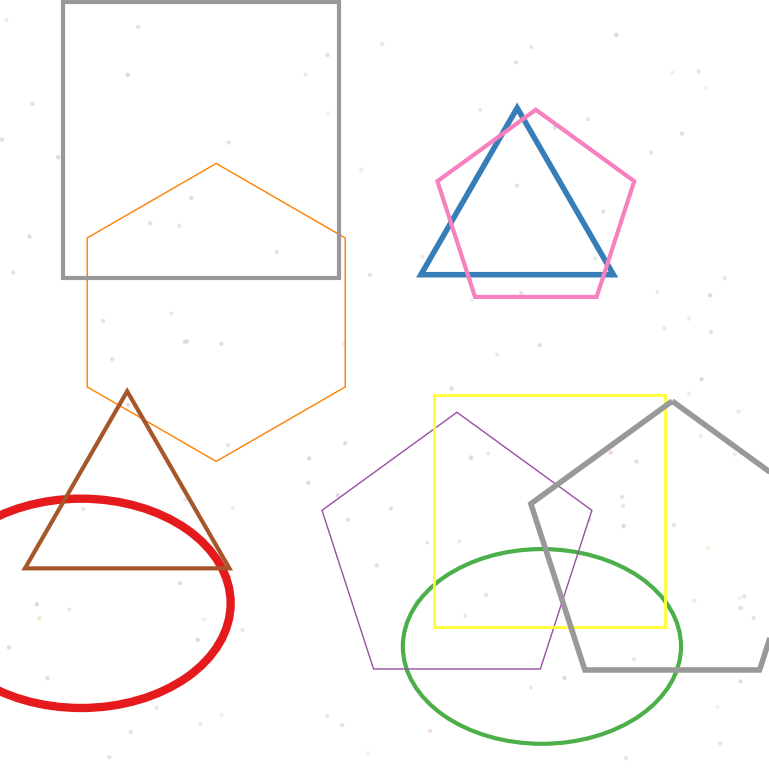[{"shape": "oval", "thickness": 3, "radius": 0.97, "center": [0.105, 0.216]}, {"shape": "triangle", "thickness": 2, "radius": 0.72, "center": [0.672, 0.715]}, {"shape": "oval", "thickness": 1.5, "radius": 0.9, "center": [0.704, 0.16]}, {"shape": "pentagon", "thickness": 0.5, "radius": 0.92, "center": [0.593, 0.28]}, {"shape": "hexagon", "thickness": 0.5, "radius": 0.97, "center": [0.281, 0.594]}, {"shape": "square", "thickness": 1, "radius": 0.75, "center": [0.714, 0.337]}, {"shape": "triangle", "thickness": 1.5, "radius": 0.77, "center": [0.165, 0.339]}, {"shape": "pentagon", "thickness": 1.5, "radius": 0.67, "center": [0.696, 0.723]}, {"shape": "square", "thickness": 1.5, "radius": 0.89, "center": [0.261, 0.818]}, {"shape": "pentagon", "thickness": 2, "radius": 0.97, "center": [0.873, 0.286]}]